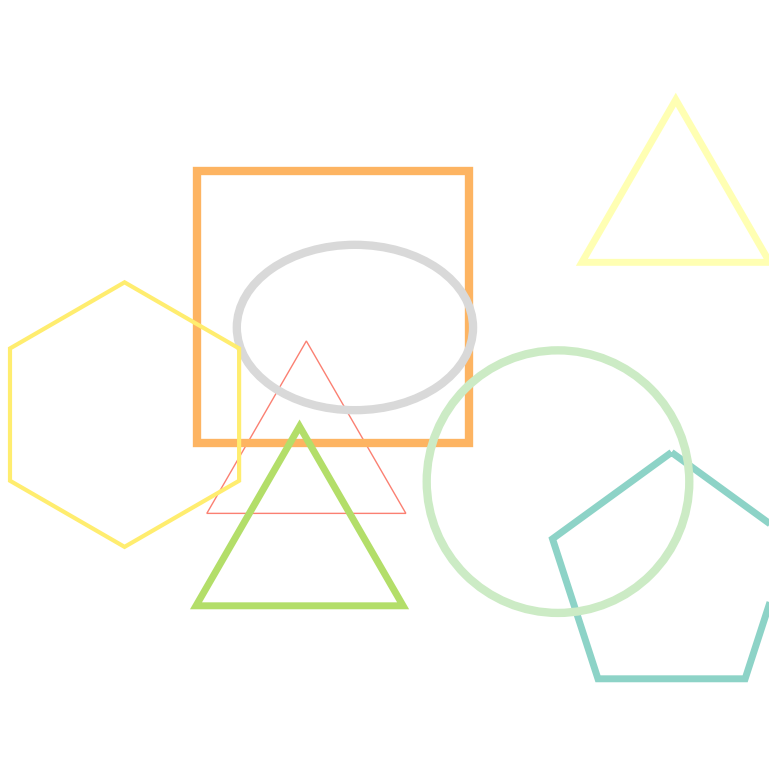[{"shape": "pentagon", "thickness": 2.5, "radius": 0.81, "center": [0.872, 0.25]}, {"shape": "triangle", "thickness": 2.5, "radius": 0.7, "center": [0.878, 0.73]}, {"shape": "triangle", "thickness": 0.5, "radius": 0.75, "center": [0.398, 0.408]}, {"shape": "square", "thickness": 3, "radius": 0.88, "center": [0.432, 0.601]}, {"shape": "triangle", "thickness": 2.5, "radius": 0.78, "center": [0.389, 0.291]}, {"shape": "oval", "thickness": 3, "radius": 0.77, "center": [0.461, 0.575]}, {"shape": "circle", "thickness": 3, "radius": 0.85, "center": [0.725, 0.374]}, {"shape": "hexagon", "thickness": 1.5, "radius": 0.86, "center": [0.162, 0.462]}]